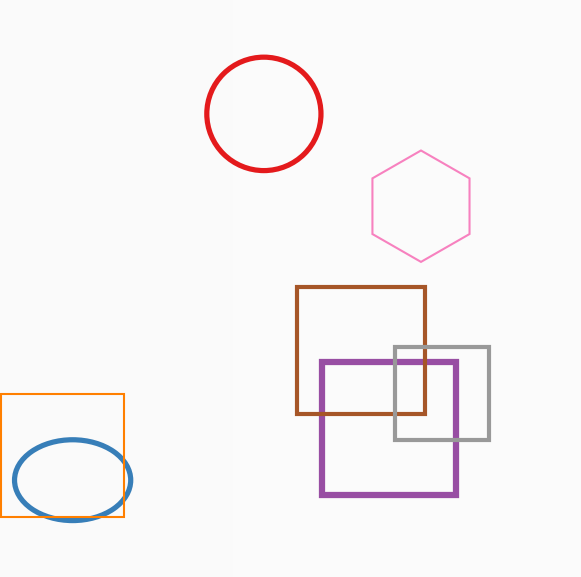[{"shape": "circle", "thickness": 2.5, "radius": 0.49, "center": [0.454, 0.802]}, {"shape": "oval", "thickness": 2.5, "radius": 0.5, "center": [0.125, 0.168]}, {"shape": "square", "thickness": 3, "radius": 0.58, "center": [0.669, 0.257]}, {"shape": "square", "thickness": 1, "radius": 0.53, "center": [0.107, 0.21]}, {"shape": "square", "thickness": 2, "radius": 0.55, "center": [0.621, 0.392]}, {"shape": "hexagon", "thickness": 1, "radius": 0.48, "center": [0.724, 0.642]}, {"shape": "square", "thickness": 2, "radius": 0.4, "center": [0.76, 0.318]}]